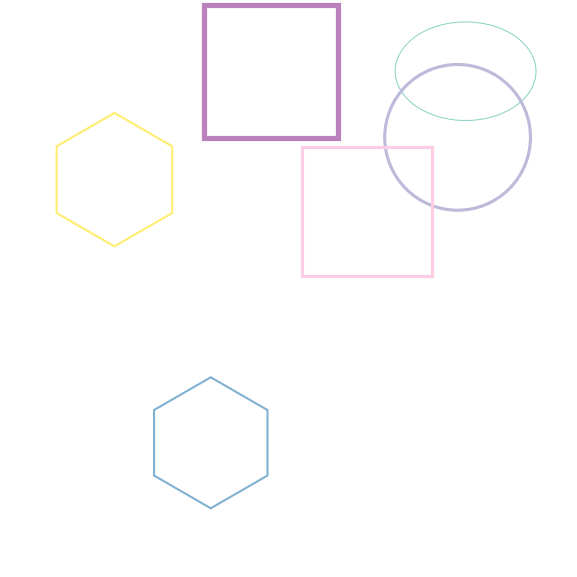[{"shape": "oval", "thickness": 0.5, "radius": 0.61, "center": [0.806, 0.876]}, {"shape": "circle", "thickness": 1.5, "radius": 0.63, "center": [0.792, 0.761]}, {"shape": "hexagon", "thickness": 1, "radius": 0.57, "center": [0.365, 0.232]}, {"shape": "square", "thickness": 1.5, "radius": 0.56, "center": [0.635, 0.633]}, {"shape": "square", "thickness": 2.5, "radius": 0.58, "center": [0.469, 0.875]}, {"shape": "hexagon", "thickness": 1, "radius": 0.58, "center": [0.198, 0.688]}]